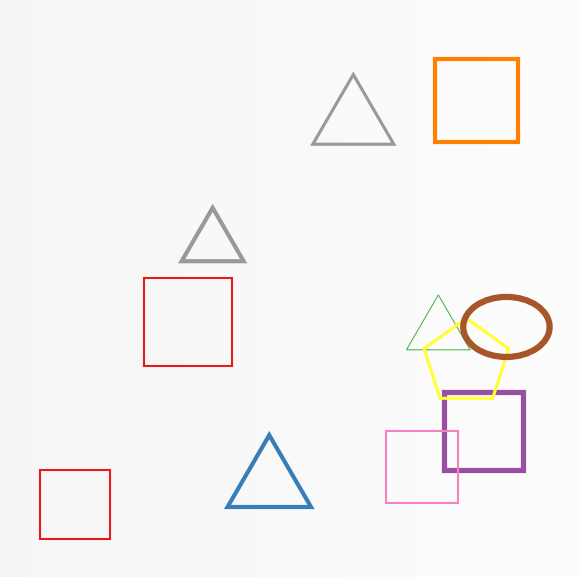[{"shape": "square", "thickness": 1, "radius": 0.3, "center": [0.129, 0.125]}, {"shape": "square", "thickness": 1, "radius": 0.38, "center": [0.324, 0.441]}, {"shape": "triangle", "thickness": 2, "radius": 0.41, "center": [0.463, 0.163]}, {"shape": "triangle", "thickness": 0.5, "radius": 0.32, "center": [0.754, 0.425]}, {"shape": "square", "thickness": 2.5, "radius": 0.34, "center": [0.832, 0.254]}, {"shape": "square", "thickness": 2, "radius": 0.36, "center": [0.82, 0.825]}, {"shape": "pentagon", "thickness": 1.5, "radius": 0.38, "center": [0.802, 0.372]}, {"shape": "oval", "thickness": 3, "radius": 0.37, "center": [0.871, 0.433]}, {"shape": "square", "thickness": 1, "radius": 0.31, "center": [0.726, 0.191]}, {"shape": "triangle", "thickness": 1.5, "radius": 0.4, "center": [0.608, 0.79]}, {"shape": "triangle", "thickness": 2, "radius": 0.31, "center": [0.366, 0.578]}]